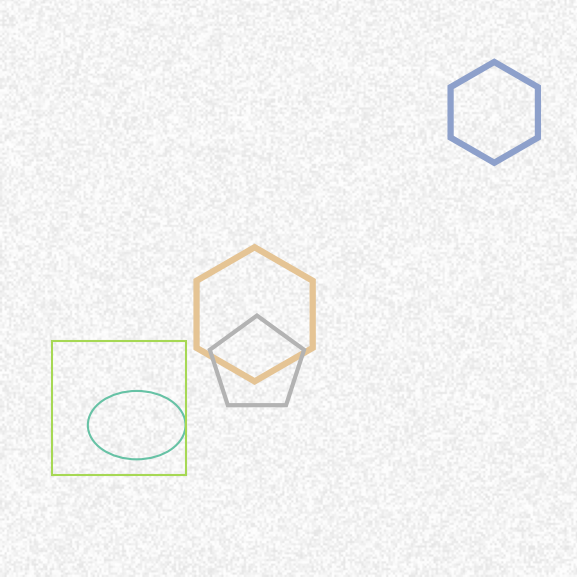[{"shape": "oval", "thickness": 1, "radius": 0.42, "center": [0.237, 0.263]}, {"shape": "hexagon", "thickness": 3, "radius": 0.44, "center": [0.856, 0.805]}, {"shape": "square", "thickness": 1, "radius": 0.58, "center": [0.206, 0.293]}, {"shape": "hexagon", "thickness": 3, "radius": 0.58, "center": [0.441, 0.455]}, {"shape": "pentagon", "thickness": 2, "radius": 0.43, "center": [0.445, 0.367]}]